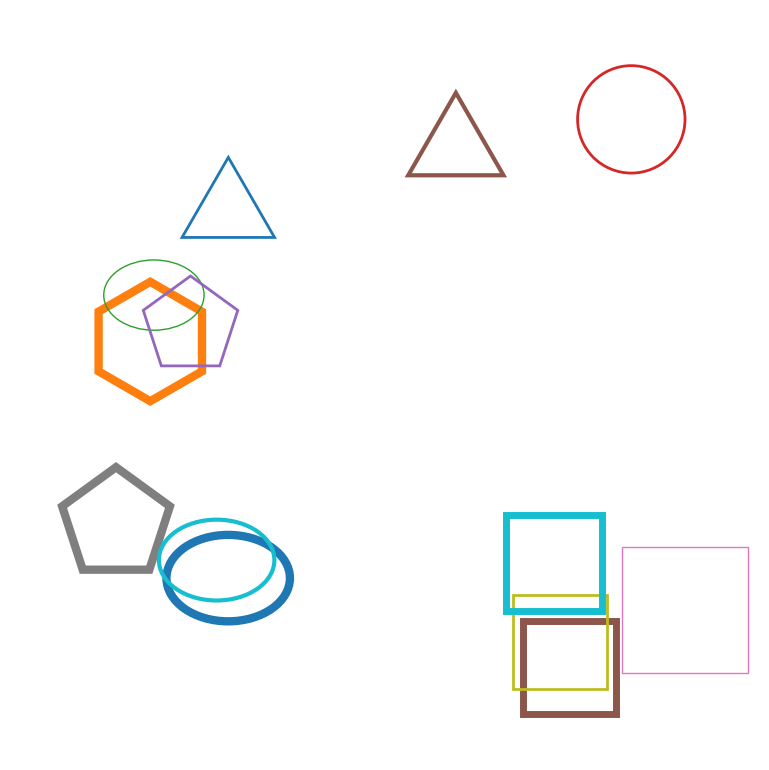[{"shape": "triangle", "thickness": 1, "radius": 0.35, "center": [0.297, 0.726]}, {"shape": "oval", "thickness": 3, "radius": 0.4, "center": [0.296, 0.249]}, {"shape": "hexagon", "thickness": 3, "radius": 0.39, "center": [0.195, 0.556]}, {"shape": "oval", "thickness": 0.5, "radius": 0.33, "center": [0.2, 0.617]}, {"shape": "circle", "thickness": 1, "radius": 0.35, "center": [0.82, 0.845]}, {"shape": "pentagon", "thickness": 1, "radius": 0.32, "center": [0.247, 0.577]}, {"shape": "triangle", "thickness": 1.5, "radius": 0.36, "center": [0.592, 0.808]}, {"shape": "square", "thickness": 2.5, "radius": 0.3, "center": [0.739, 0.133]}, {"shape": "square", "thickness": 0.5, "radius": 0.41, "center": [0.89, 0.208]}, {"shape": "pentagon", "thickness": 3, "radius": 0.37, "center": [0.151, 0.32]}, {"shape": "square", "thickness": 1, "radius": 0.31, "center": [0.727, 0.167]}, {"shape": "square", "thickness": 2.5, "radius": 0.31, "center": [0.719, 0.269]}, {"shape": "oval", "thickness": 1.5, "radius": 0.37, "center": [0.281, 0.273]}]